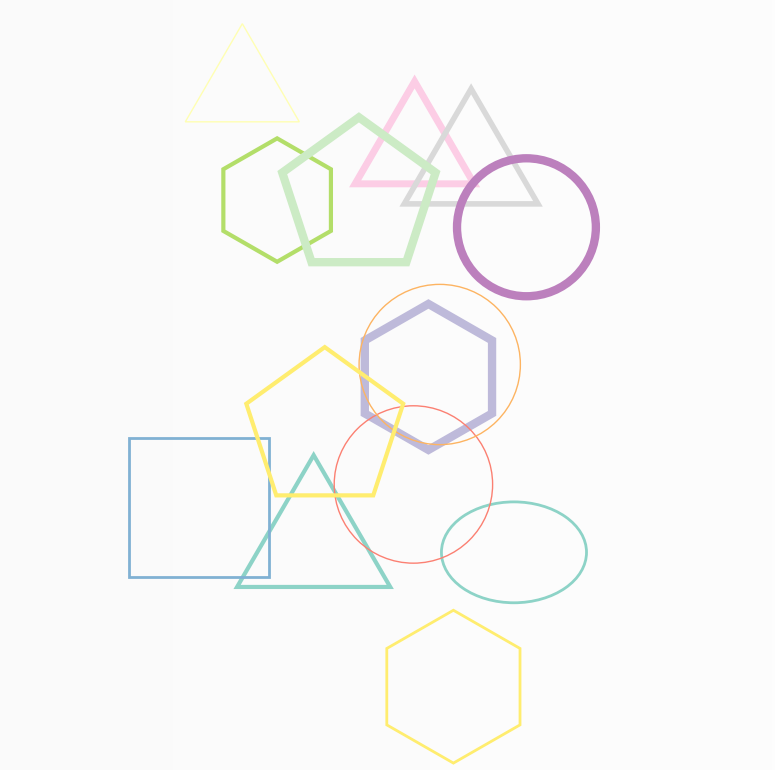[{"shape": "oval", "thickness": 1, "radius": 0.47, "center": [0.663, 0.283]}, {"shape": "triangle", "thickness": 1.5, "radius": 0.57, "center": [0.405, 0.295]}, {"shape": "triangle", "thickness": 0.5, "radius": 0.42, "center": [0.313, 0.884]}, {"shape": "hexagon", "thickness": 3, "radius": 0.47, "center": [0.553, 0.51]}, {"shape": "circle", "thickness": 0.5, "radius": 0.51, "center": [0.533, 0.371]}, {"shape": "square", "thickness": 1, "radius": 0.45, "center": [0.257, 0.341]}, {"shape": "circle", "thickness": 0.5, "radius": 0.52, "center": [0.567, 0.527]}, {"shape": "hexagon", "thickness": 1.5, "radius": 0.4, "center": [0.358, 0.74]}, {"shape": "triangle", "thickness": 2.5, "radius": 0.44, "center": [0.535, 0.806]}, {"shape": "triangle", "thickness": 2, "radius": 0.5, "center": [0.608, 0.785]}, {"shape": "circle", "thickness": 3, "radius": 0.45, "center": [0.679, 0.705]}, {"shape": "pentagon", "thickness": 3, "radius": 0.52, "center": [0.463, 0.744]}, {"shape": "hexagon", "thickness": 1, "radius": 0.5, "center": [0.585, 0.108]}, {"shape": "pentagon", "thickness": 1.5, "radius": 0.53, "center": [0.419, 0.443]}]